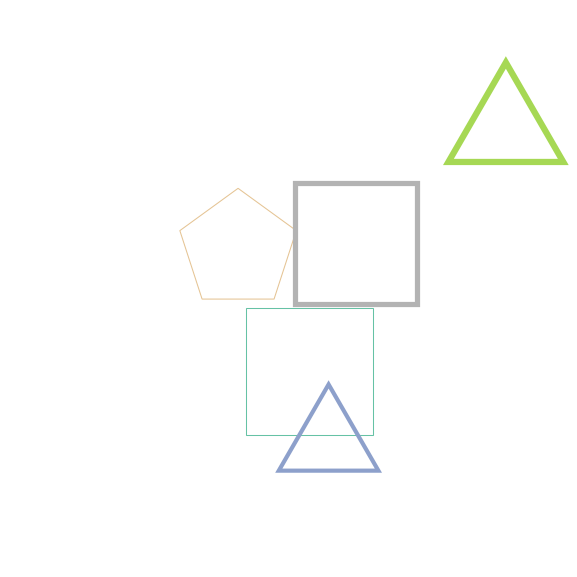[{"shape": "square", "thickness": 0.5, "radius": 0.55, "center": [0.536, 0.356]}, {"shape": "triangle", "thickness": 2, "radius": 0.5, "center": [0.569, 0.234]}, {"shape": "triangle", "thickness": 3, "radius": 0.57, "center": [0.876, 0.776]}, {"shape": "pentagon", "thickness": 0.5, "radius": 0.53, "center": [0.412, 0.567]}, {"shape": "square", "thickness": 2.5, "radius": 0.53, "center": [0.616, 0.577]}]